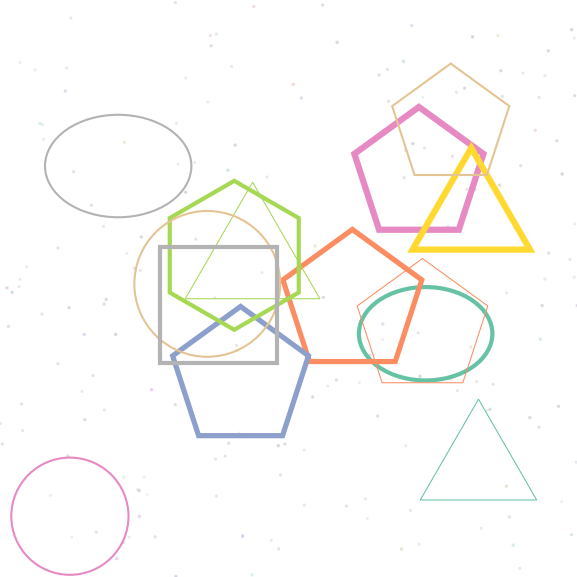[{"shape": "triangle", "thickness": 0.5, "radius": 0.58, "center": [0.829, 0.192]}, {"shape": "oval", "thickness": 2, "radius": 0.58, "center": [0.737, 0.421]}, {"shape": "pentagon", "thickness": 2.5, "radius": 0.63, "center": [0.61, 0.475]}, {"shape": "pentagon", "thickness": 0.5, "radius": 0.59, "center": [0.732, 0.433]}, {"shape": "pentagon", "thickness": 2.5, "radius": 0.62, "center": [0.417, 0.345]}, {"shape": "pentagon", "thickness": 3, "radius": 0.59, "center": [0.725, 0.696]}, {"shape": "circle", "thickness": 1, "radius": 0.51, "center": [0.121, 0.105]}, {"shape": "hexagon", "thickness": 2, "radius": 0.64, "center": [0.406, 0.557]}, {"shape": "triangle", "thickness": 0.5, "radius": 0.67, "center": [0.437, 0.549]}, {"shape": "triangle", "thickness": 3, "radius": 0.59, "center": [0.816, 0.626]}, {"shape": "circle", "thickness": 1, "radius": 0.63, "center": [0.359, 0.508]}, {"shape": "pentagon", "thickness": 1, "radius": 0.53, "center": [0.78, 0.782]}, {"shape": "oval", "thickness": 1, "radius": 0.63, "center": [0.205, 0.712]}, {"shape": "square", "thickness": 2, "radius": 0.51, "center": [0.378, 0.471]}]